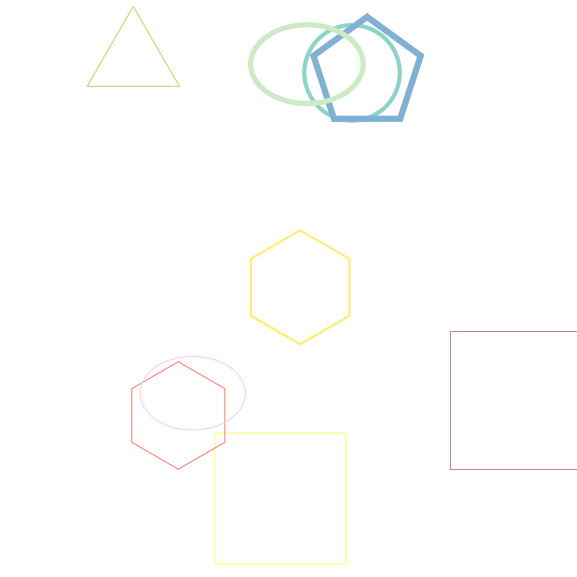[{"shape": "circle", "thickness": 2, "radius": 0.41, "center": [0.61, 0.873]}, {"shape": "square", "thickness": 1, "radius": 0.57, "center": [0.486, 0.136]}, {"shape": "hexagon", "thickness": 0.5, "radius": 0.46, "center": [0.309, 0.28]}, {"shape": "pentagon", "thickness": 3, "radius": 0.49, "center": [0.636, 0.872]}, {"shape": "triangle", "thickness": 0.5, "radius": 0.46, "center": [0.231, 0.896]}, {"shape": "oval", "thickness": 0.5, "radius": 0.46, "center": [0.334, 0.318]}, {"shape": "square", "thickness": 0.5, "radius": 0.6, "center": [0.899, 0.307]}, {"shape": "oval", "thickness": 2.5, "radius": 0.49, "center": [0.531, 0.888]}, {"shape": "hexagon", "thickness": 1, "radius": 0.49, "center": [0.52, 0.502]}]